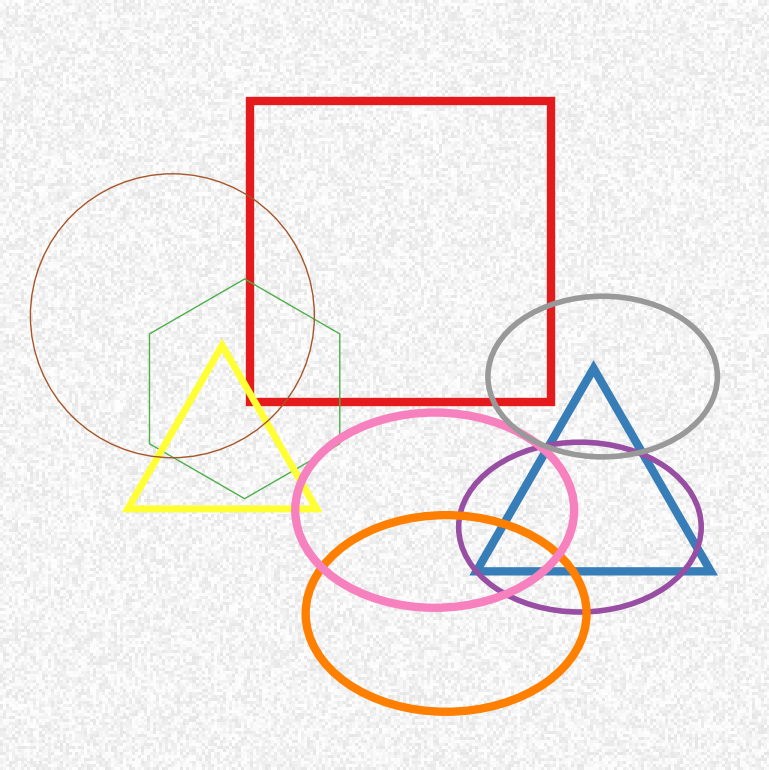[{"shape": "square", "thickness": 3, "radius": 0.98, "center": [0.52, 0.673]}, {"shape": "triangle", "thickness": 3, "radius": 0.88, "center": [0.771, 0.346]}, {"shape": "hexagon", "thickness": 0.5, "radius": 0.71, "center": [0.318, 0.495]}, {"shape": "oval", "thickness": 2, "radius": 0.79, "center": [0.753, 0.315]}, {"shape": "oval", "thickness": 3, "radius": 0.91, "center": [0.579, 0.203]}, {"shape": "triangle", "thickness": 2.5, "radius": 0.71, "center": [0.289, 0.41]}, {"shape": "circle", "thickness": 0.5, "radius": 0.92, "center": [0.224, 0.59]}, {"shape": "oval", "thickness": 3, "radius": 0.91, "center": [0.565, 0.337]}, {"shape": "oval", "thickness": 2, "radius": 0.75, "center": [0.783, 0.511]}]